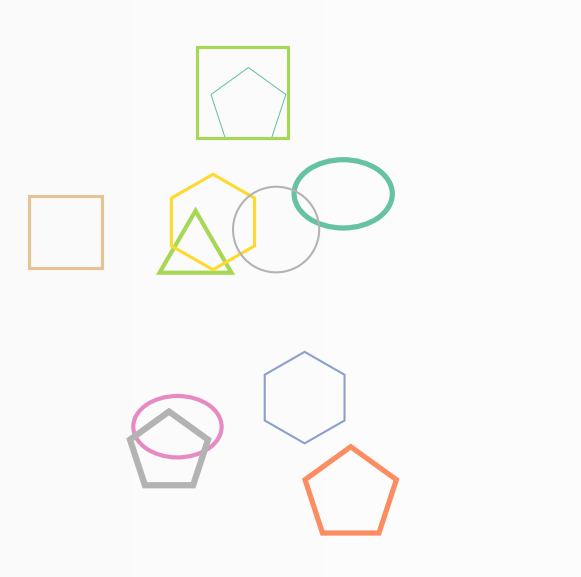[{"shape": "oval", "thickness": 2.5, "radius": 0.42, "center": [0.59, 0.663]}, {"shape": "pentagon", "thickness": 0.5, "radius": 0.34, "center": [0.427, 0.815]}, {"shape": "pentagon", "thickness": 2.5, "radius": 0.41, "center": [0.603, 0.143]}, {"shape": "hexagon", "thickness": 1, "radius": 0.4, "center": [0.524, 0.311]}, {"shape": "oval", "thickness": 2, "radius": 0.38, "center": [0.305, 0.26]}, {"shape": "triangle", "thickness": 2, "radius": 0.36, "center": [0.336, 0.563]}, {"shape": "square", "thickness": 1.5, "radius": 0.39, "center": [0.417, 0.838]}, {"shape": "hexagon", "thickness": 1.5, "radius": 0.41, "center": [0.366, 0.615]}, {"shape": "square", "thickness": 1.5, "radius": 0.31, "center": [0.113, 0.598]}, {"shape": "pentagon", "thickness": 3, "radius": 0.35, "center": [0.291, 0.216]}, {"shape": "circle", "thickness": 1, "radius": 0.37, "center": [0.475, 0.602]}]